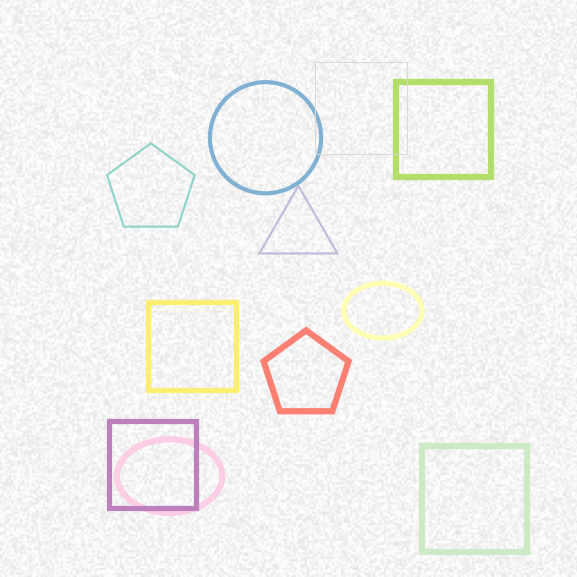[{"shape": "pentagon", "thickness": 1, "radius": 0.4, "center": [0.261, 0.671]}, {"shape": "oval", "thickness": 2.5, "radius": 0.34, "center": [0.663, 0.461]}, {"shape": "triangle", "thickness": 1, "radius": 0.39, "center": [0.517, 0.599]}, {"shape": "pentagon", "thickness": 3, "radius": 0.39, "center": [0.53, 0.35]}, {"shape": "circle", "thickness": 2, "radius": 0.48, "center": [0.46, 0.761]}, {"shape": "square", "thickness": 3, "radius": 0.41, "center": [0.768, 0.775]}, {"shape": "oval", "thickness": 3, "radius": 0.46, "center": [0.294, 0.175]}, {"shape": "square", "thickness": 0.5, "radius": 0.4, "center": [0.625, 0.813]}, {"shape": "square", "thickness": 2.5, "radius": 0.38, "center": [0.265, 0.195]}, {"shape": "square", "thickness": 3, "radius": 0.46, "center": [0.821, 0.135]}, {"shape": "square", "thickness": 2.5, "radius": 0.38, "center": [0.333, 0.4]}]